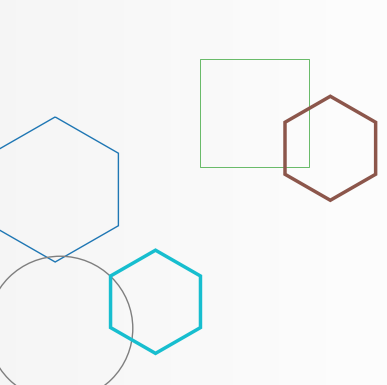[{"shape": "hexagon", "thickness": 1, "radius": 0.94, "center": [0.142, 0.508]}, {"shape": "square", "thickness": 0.5, "radius": 0.7, "center": [0.657, 0.706]}, {"shape": "hexagon", "thickness": 2.5, "radius": 0.68, "center": [0.852, 0.615]}, {"shape": "circle", "thickness": 1, "radius": 0.94, "center": [0.155, 0.147]}, {"shape": "hexagon", "thickness": 2.5, "radius": 0.67, "center": [0.401, 0.216]}]